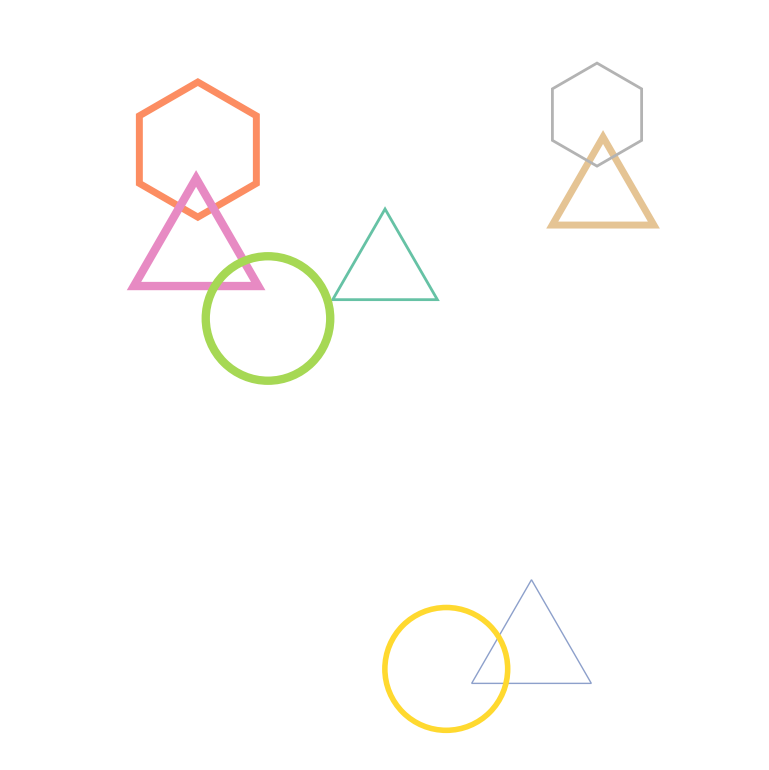[{"shape": "triangle", "thickness": 1, "radius": 0.39, "center": [0.5, 0.65]}, {"shape": "hexagon", "thickness": 2.5, "radius": 0.44, "center": [0.257, 0.806]}, {"shape": "triangle", "thickness": 0.5, "radius": 0.45, "center": [0.69, 0.157]}, {"shape": "triangle", "thickness": 3, "radius": 0.47, "center": [0.255, 0.675]}, {"shape": "circle", "thickness": 3, "radius": 0.4, "center": [0.348, 0.586]}, {"shape": "circle", "thickness": 2, "radius": 0.4, "center": [0.58, 0.131]}, {"shape": "triangle", "thickness": 2.5, "radius": 0.38, "center": [0.783, 0.746]}, {"shape": "hexagon", "thickness": 1, "radius": 0.33, "center": [0.775, 0.851]}]